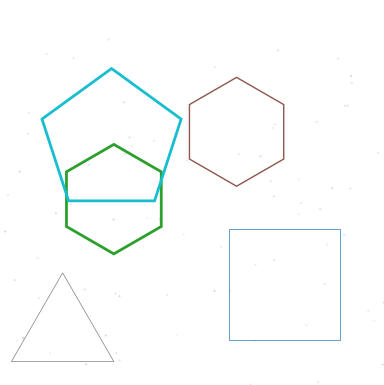[{"shape": "square", "thickness": 0.5, "radius": 0.72, "center": [0.738, 0.261]}, {"shape": "hexagon", "thickness": 2, "radius": 0.71, "center": [0.296, 0.483]}, {"shape": "hexagon", "thickness": 1, "radius": 0.71, "center": [0.614, 0.658]}, {"shape": "triangle", "thickness": 0.5, "radius": 0.77, "center": [0.163, 0.138]}, {"shape": "pentagon", "thickness": 2, "radius": 0.95, "center": [0.29, 0.632]}]